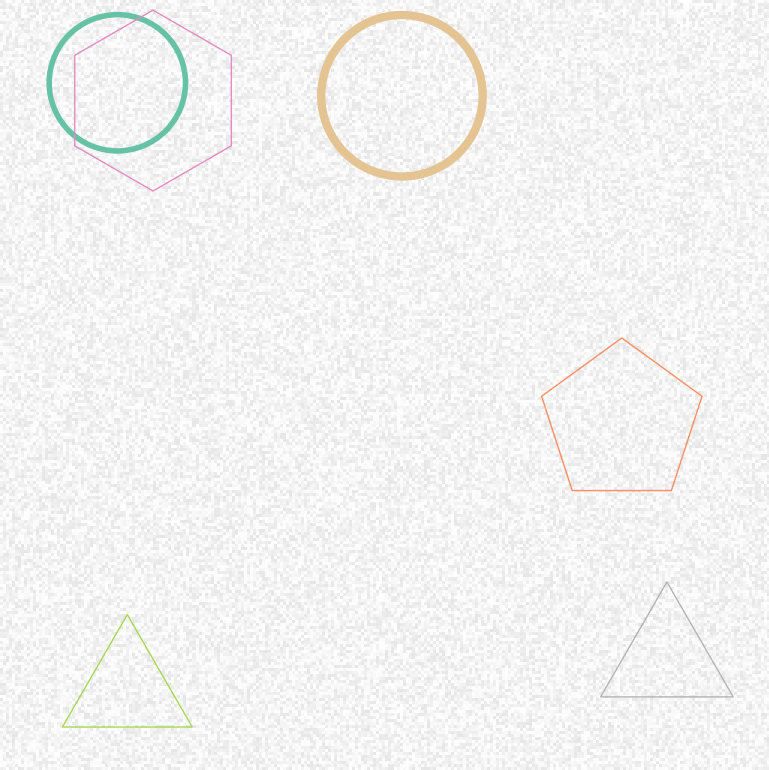[{"shape": "circle", "thickness": 2, "radius": 0.44, "center": [0.152, 0.892]}, {"shape": "pentagon", "thickness": 0.5, "radius": 0.55, "center": [0.808, 0.452]}, {"shape": "hexagon", "thickness": 0.5, "radius": 0.59, "center": [0.199, 0.869]}, {"shape": "triangle", "thickness": 0.5, "radius": 0.49, "center": [0.165, 0.105]}, {"shape": "circle", "thickness": 3, "radius": 0.52, "center": [0.522, 0.876]}, {"shape": "triangle", "thickness": 0.5, "radius": 0.5, "center": [0.866, 0.145]}]